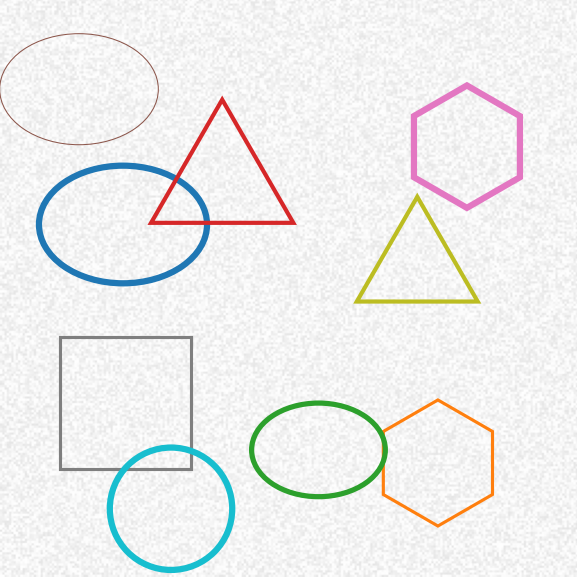[{"shape": "oval", "thickness": 3, "radius": 0.73, "center": [0.213, 0.61]}, {"shape": "hexagon", "thickness": 1.5, "radius": 0.55, "center": [0.758, 0.197]}, {"shape": "oval", "thickness": 2.5, "radius": 0.58, "center": [0.551, 0.22]}, {"shape": "triangle", "thickness": 2, "radius": 0.71, "center": [0.385, 0.684]}, {"shape": "oval", "thickness": 0.5, "radius": 0.69, "center": [0.137, 0.845]}, {"shape": "hexagon", "thickness": 3, "radius": 0.53, "center": [0.809, 0.745]}, {"shape": "square", "thickness": 1.5, "radius": 0.57, "center": [0.217, 0.301]}, {"shape": "triangle", "thickness": 2, "radius": 0.6, "center": [0.723, 0.537]}, {"shape": "circle", "thickness": 3, "radius": 0.53, "center": [0.296, 0.118]}]